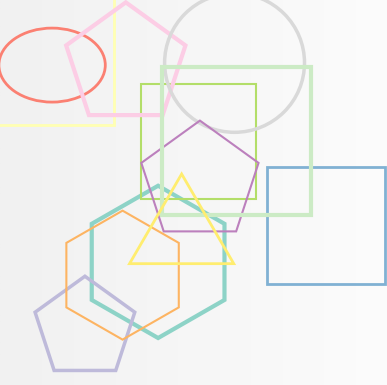[{"shape": "hexagon", "thickness": 3, "radius": 0.99, "center": [0.408, 0.32]}, {"shape": "square", "thickness": 2, "radius": 0.88, "center": [0.118, 0.85]}, {"shape": "pentagon", "thickness": 2.5, "radius": 0.68, "center": [0.219, 0.147]}, {"shape": "oval", "thickness": 2, "radius": 0.69, "center": [0.134, 0.831]}, {"shape": "square", "thickness": 2, "radius": 0.76, "center": [0.842, 0.414]}, {"shape": "hexagon", "thickness": 1.5, "radius": 0.84, "center": [0.316, 0.285]}, {"shape": "square", "thickness": 1.5, "radius": 0.74, "center": [0.511, 0.632]}, {"shape": "pentagon", "thickness": 3, "radius": 0.81, "center": [0.325, 0.832]}, {"shape": "circle", "thickness": 2.5, "radius": 0.9, "center": [0.605, 0.837]}, {"shape": "pentagon", "thickness": 1.5, "radius": 0.8, "center": [0.516, 0.528]}, {"shape": "square", "thickness": 3, "radius": 0.96, "center": [0.611, 0.633]}, {"shape": "triangle", "thickness": 2, "radius": 0.78, "center": [0.469, 0.393]}]